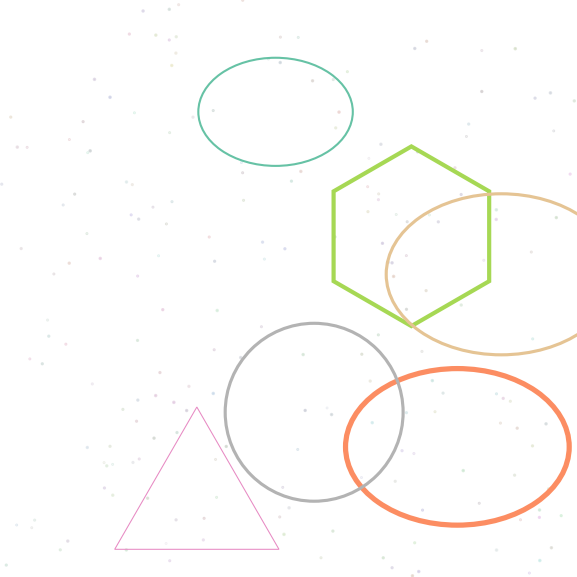[{"shape": "oval", "thickness": 1, "radius": 0.67, "center": [0.477, 0.805]}, {"shape": "oval", "thickness": 2.5, "radius": 0.97, "center": [0.792, 0.225]}, {"shape": "triangle", "thickness": 0.5, "radius": 0.82, "center": [0.341, 0.13]}, {"shape": "hexagon", "thickness": 2, "radius": 0.78, "center": [0.712, 0.59]}, {"shape": "oval", "thickness": 1.5, "radius": 1.0, "center": [0.868, 0.524]}, {"shape": "circle", "thickness": 1.5, "radius": 0.77, "center": [0.544, 0.285]}]